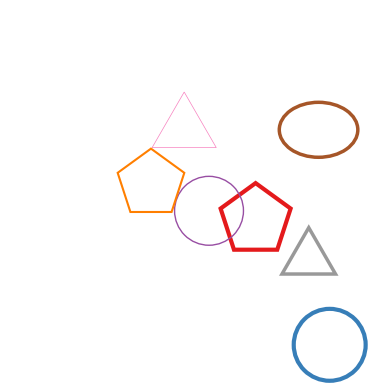[{"shape": "pentagon", "thickness": 3, "radius": 0.48, "center": [0.664, 0.429]}, {"shape": "circle", "thickness": 3, "radius": 0.47, "center": [0.856, 0.104]}, {"shape": "circle", "thickness": 1, "radius": 0.45, "center": [0.543, 0.453]}, {"shape": "pentagon", "thickness": 1.5, "radius": 0.45, "center": [0.392, 0.523]}, {"shape": "oval", "thickness": 2.5, "radius": 0.51, "center": [0.827, 0.663]}, {"shape": "triangle", "thickness": 0.5, "radius": 0.48, "center": [0.478, 0.665]}, {"shape": "triangle", "thickness": 2.5, "radius": 0.4, "center": [0.802, 0.328]}]